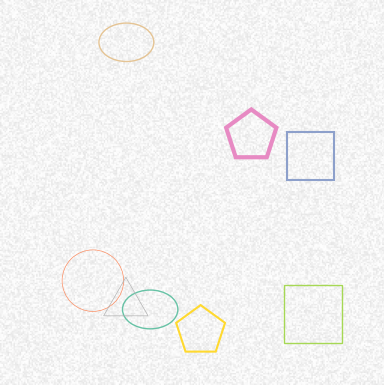[{"shape": "oval", "thickness": 1, "radius": 0.36, "center": [0.39, 0.196]}, {"shape": "circle", "thickness": 0.5, "radius": 0.4, "center": [0.241, 0.271]}, {"shape": "square", "thickness": 1.5, "radius": 0.31, "center": [0.806, 0.595]}, {"shape": "pentagon", "thickness": 3, "radius": 0.34, "center": [0.653, 0.647]}, {"shape": "square", "thickness": 1, "radius": 0.38, "center": [0.812, 0.184]}, {"shape": "pentagon", "thickness": 1.5, "radius": 0.33, "center": [0.521, 0.141]}, {"shape": "oval", "thickness": 1, "radius": 0.36, "center": [0.328, 0.89]}, {"shape": "triangle", "thickness": 0.5, "radius": 0.33, "center": [0.327, 0.213]}]